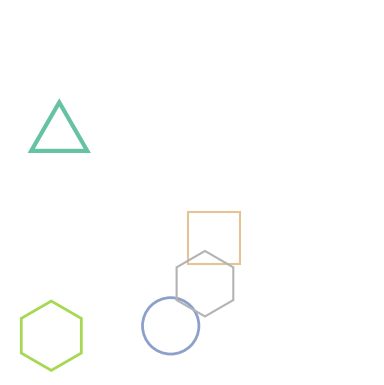[{"shape": "triangle", "thickness": 3, "radius": 0.42, "center": [0.154, 0.65]}, {"shape": "circle", "thickness": 2, "radius": 0.37, "center": [0.443, 0.154]}, {"shape": "hexagon", "thickness": 2, "radius": 0.45, "center": [0.133, 0.128]}, {"shape": "square", "thickness": 1.5, "radius": 0.34, "center": [0.556, 0.383]}, {"shape": "hexagon", "thickness": 1.5, "radius": 0.43, "center": [0.532, 0.263]}]